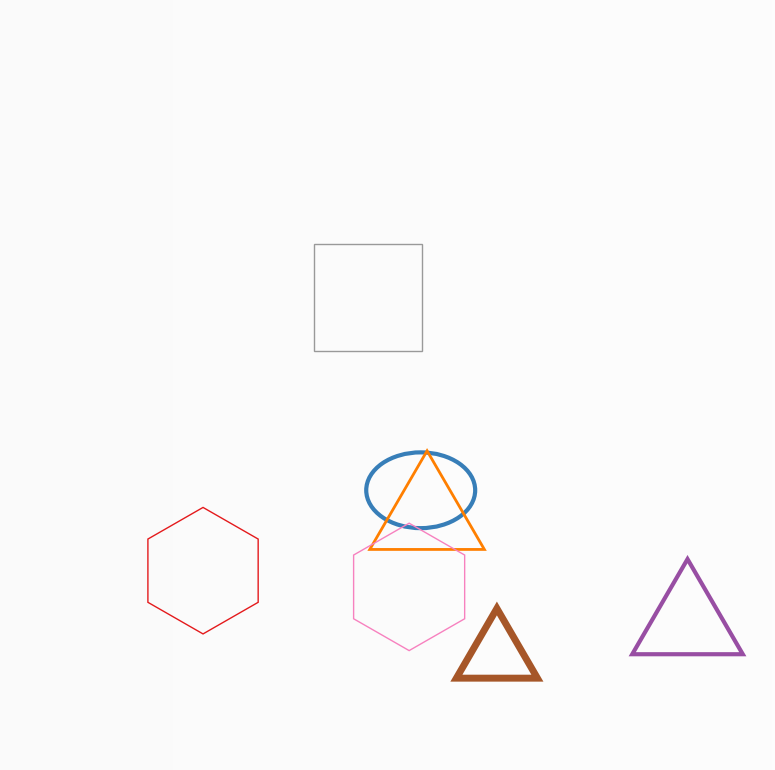[{"shape": "hexagon", "thickness": 0.5, "radius": 0.41, "center": [0.262, 0.259]}, {"shape": "oval", "thickness": 1.5, "radius": 0.35, "center": [0.543, 0.363]}, {"shape": "triangle", "thickness": 1.5, "radius": 0.41, "center": [0.887, 0.192]}, {"shape": "triangle", "thickness": 1, "radius": 0.43, "center": [0.551, 0.329]}, {"shape": "triangle", "thickness": 2.5, "radius": 0.3, "center": [0.641, 0.149]}, {"shape": "hexagon", "thickness": 0.5, "radius": 0.41, "center": [0.528, 0.238]}, {"shape": "square", "thickness": 0.5, "radius": 0.35, "center": [0.475, 0.614]}]